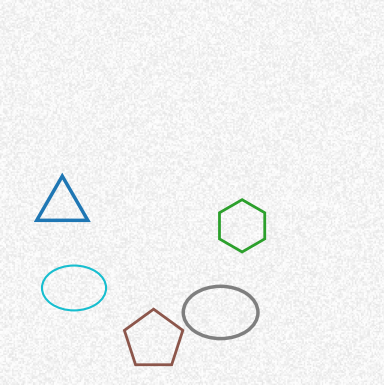[{"shape": "triangle", "thickness": 2.5, "radius": 0.38, "center": [0.162, 0.466]}, {"shape": "hexagon", "thickness": 2, "radius": 0.34, "center": [0.629, 0.413]}, {"shape": "pentagon", "thickness": 2, "radius": 0.4, "center": [0.399, 0.117]}, {"shape": "oval", "thickness": 2.5, "radius": 0.49, "center": [0.573, 0.188]}, {"shape": "oval", "thickness": 1.5, "radius": 0.42, "center": [0.192, 0.252]}]